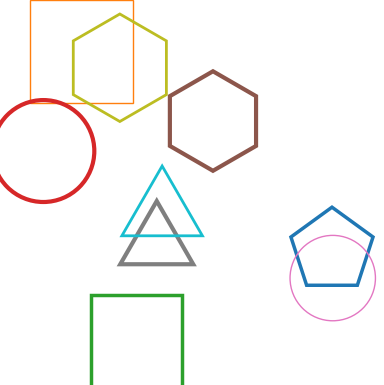[{"shape": "pentagon", "thickness": 2.5, "radius": 0.56, "center": [0.862, 0.35]}, {"shape": "square", "thickness": 1, "radius": 0.67, "center": [0.212, 0.867]}, {"shape": "square", "thickness": 2.5, "radius": 0.59, "center": [0.356, 0.114]}, {"shape": "circle", "thickness": 3, "radius": 0.66, "center": [0.113, 0.608]}, {"shape": "hexagon", "thickness": 3, "radius": 0.65, "center": [0.553, 0.686]}, {"shape": "circle", "thickness": 1, "radius": 0.55, "center": [0.864, 0.278]}, {"shape": "triangle", "thickness": 3, "radius": 0.55, "center": [0.407, 0.368]}, {"shape": "hexagon", "thickness": 2, "radius": 0.7, "center": [0.311, 0.824]}, {"shape": "triangle", "thickness": 2, "radius": 0.6, "center": [0.421, 0.448]}]